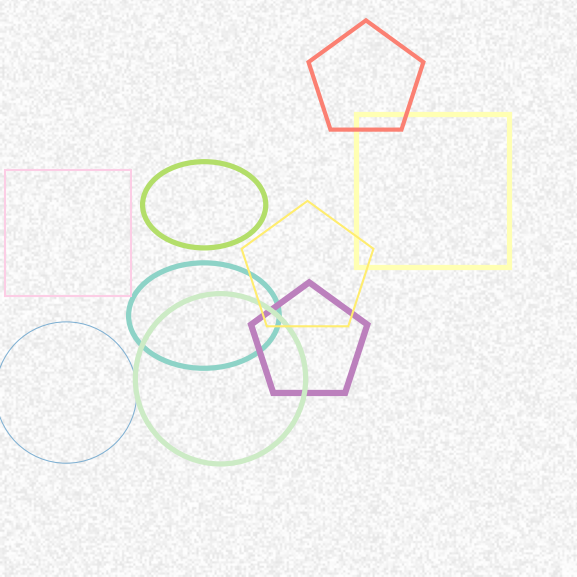[{"shape": "oval", "thickness": 2.5, "radius": 0.65, "center": [0.353, 0.453]}, {"shape": "square", "thickness": 2.5, "radius": 0.66, "center": [0.749, 0.67]}, {"shape": "pentagon", "thickness": 2, "radius": 0.52, "center": [0.634, 0.859]}, {"shape": "circle", "thickness": 0.5, "radius": 0.61, "center": [0.115, 0.319]}, {"shape": "oval", "thickness": 2.5, "radius": 0.53, "center": [0.354, 0.645]}, {"shape": "square", "thickness": 1, "radius": 0.55, "center": [0.118, 0.596]}, {"shape": "pentagon", "thickness": 3, "radius": 0.53, "center": [0.535, 0.404]}, {"shape": "circle", "thickness": 2.5, "radius": 0.74, "center": [0.382, 0.343]}, {"shape": "pentagon", "thickness": 1, "radius": 0.6, "center": [0.533, 0.531]}]